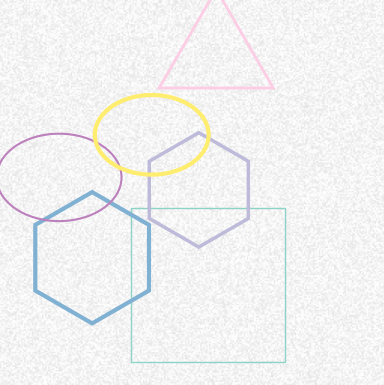[{"shape": "square", "thickness": 1, "radius": 1.0, "center": [0.541, 0.259]}, {"shape": "hexagon", "thickness": 2.5, "radius": 0.74, "center": [0.516, 0.507]}, {"shape": "hexagon", "thickness": 3, "radius": 0.85, "center": [0.239, 0.331]}, {"shape": "triangle", "thickness": 2, "radius": 0.86, "center": [0.562, 0.857]}, {"shape": "oval", "thickness": 1.5, "radius": 0.81, "center": [0.153, 0.539]}, {"shape": "oval", "thickness": 3, "radius": 0.74, "center": [0.394, 0.65]}]